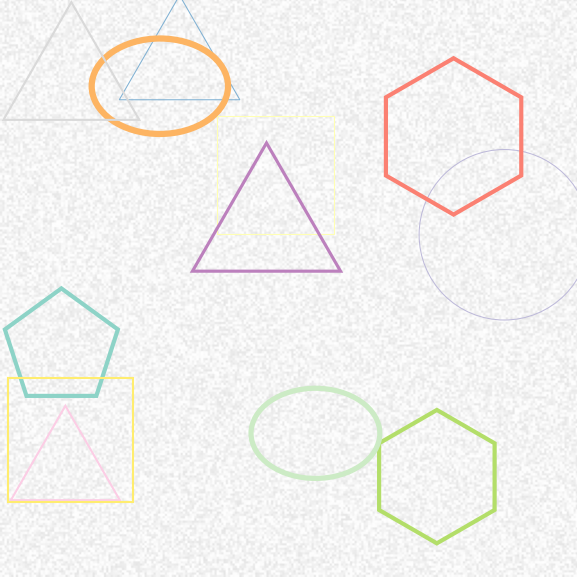[{"shape": "pentagon", "thickness": 2, "radius": 0.51, "center": [0.106, 0.397]}, {"shape": "square", "thickness": 0.5, "radius": 0.51, "center": [0.478, 0.696]}, {"shape": "circle", "thickness": 0.5, "radius": 0.74, "center": [0.873, 0.593]}, {"shape": "hexagon", "thickness": 2, "radius": 0.68, "center": [0.785, 0.763]}, {"shape": "triangle", "thickness": 0.5, "radius": 0.6, "center": [0.311, 0.887]}, {"shape": "oval", "thickness": 3, "radius": 0.59, "center": [0.277, 0.85]}, {"shape": "hexagon", "thickness": 2, "radius": 0.58, "center": [0.756, 0.174]}, {"shape": "triangle", "thickness": 1, "radius": 0.54, "center": [0.113, 0.187]}, {"shape": "triangle", "thickness": 1, "radius": 0.68, "center": [0.124, 0.86]}, {"shape": "triangle", "thickness": 1.5, "radius": 0.74, "center": [0.461, 0.604]}, {"shape": "oval", "thickness": 2.5, "radius": 0.56, "center": [0.546, 0.249]}, {"shape": "square", "thickness": 1, "radius": 0.54, "center": [0.122, 0.237]}]